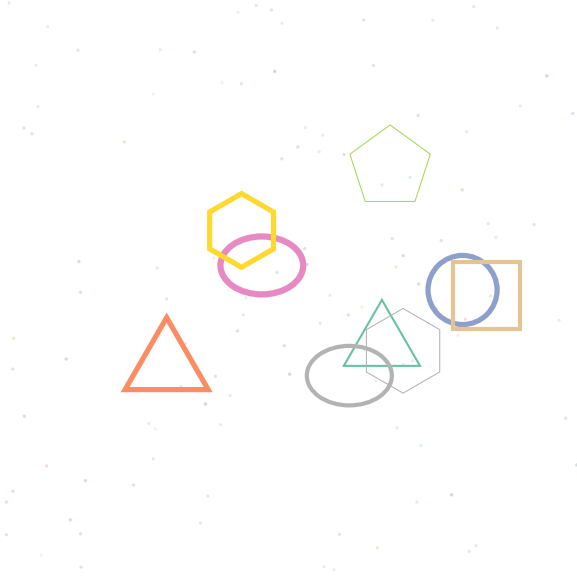[{"shape": "triangle", "thickness": 1, "radius": 0.38, "center": [0.661, 0.404]}, {"shape": "triangle", "thickness": 2.5, "radius": 0.42, "center": [0.289, 0.366]}, {"shape": "circle", "thickness": 2.5, "radius": 0.3, "center": [0.801, 0.497]}, {"shape": "oval", "thickness": 3, "radius": 0.36, "center": [0.453, 0.54]}, {"shape": "pentagon", "thickness": 0.5, "radius": 0.37, "center": [0.676, 0.71]}, {"shape": "hexagon", "thickness": 2.5, "radius": 0.32, "center": [0.418, 0.6]}, {"shape": "square", "thickness": 2, "radius": 0.29, "center": [0.843, 0.488]}, {"shape": "hexagon", "thickness": 0.5, "radius": 0.37, "center": [0.698, 0.392]}, {"shape": "oval", "thickness": 2, "radius": 0.37, "center": [0.605, 0.349]}]